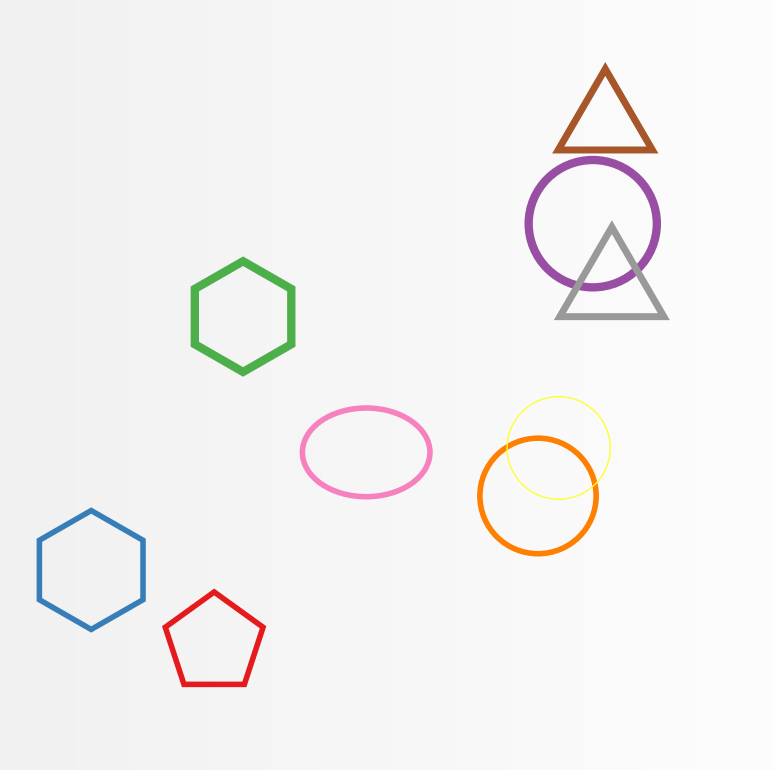[{"shape": "pentagon", "thickness": 2, "radius": 0.33, "center": [0.276, 0.165]}, {"shape": "hexagon", "thickness": 2, "radius": 0.39, "center": [0.118, 0.26]}, {"shape": "hexagon", "thickness": 3, "radius": 0.36, "center": [0.314, 0.589]}, {"shape": "circle", "thickness": 3, "radius": 0.41, "center": [0.765, 0.71]}, {"shape": "circle", "thickness": 2, "radius": 0.38, "center": [0.694, 0.356]}, {"shape": "circle", "thickness": 0.5, "radius": 0.33, "center": [0.721, 0.418]}, {"shape": "triangle", "thickness": 2.5, "radius": 0.35, "center": [0.781, 0.84]}, {"shape": "oval", "thickness": 2, "radius": 0.41, "center": [0.472, 0.413]}, {"shape": "triangle", "thickness": 2.5, "radius": 0.39, "center": [0.789, 0.628]}]